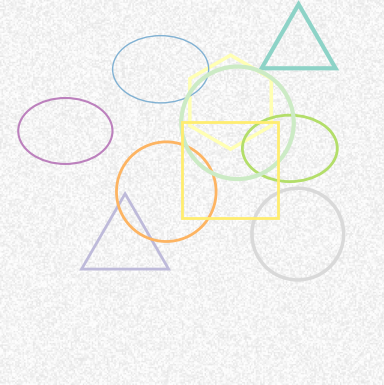[{"shape": "triangle", "thickness": 3, "radius": 0.55, "center": [0.776, 0.878]}, {"shape": "hexagon", "thickness": 2.5, "radius": 0.61, "center": [0.599, 0.735]}, {"shape": "triangle", "thickness": 2, "radius": 0.65, "center": [0.325, 0.366]}, {"shape": "oval", "thickness": 1, "radius": 0.62, "center": [0.417, 0.82]}, {"shape": "circle", "thickness": 2, "radius": 0.65, "center": [0.432, 0.502]}, {"shape": "oval", "thickness": 2, "radius": 0.62, "center": [0.753, 0.615]}, {"shape": "circle", "thickness": 2.5, "radius": 0.6, "center": [0.773, 0.392]}, {"shape": "oval", "thickness": 1.5, "radius": 0.61, "center": [0.17, 0.66]}, {"shape": "circle", "thickness": 3, "radius": 0.73, "center": [0.617, 0.681]}, {"shape": "square", "thickness": 2, "radius": 0.62, "center": [0.597, 0.558]}]